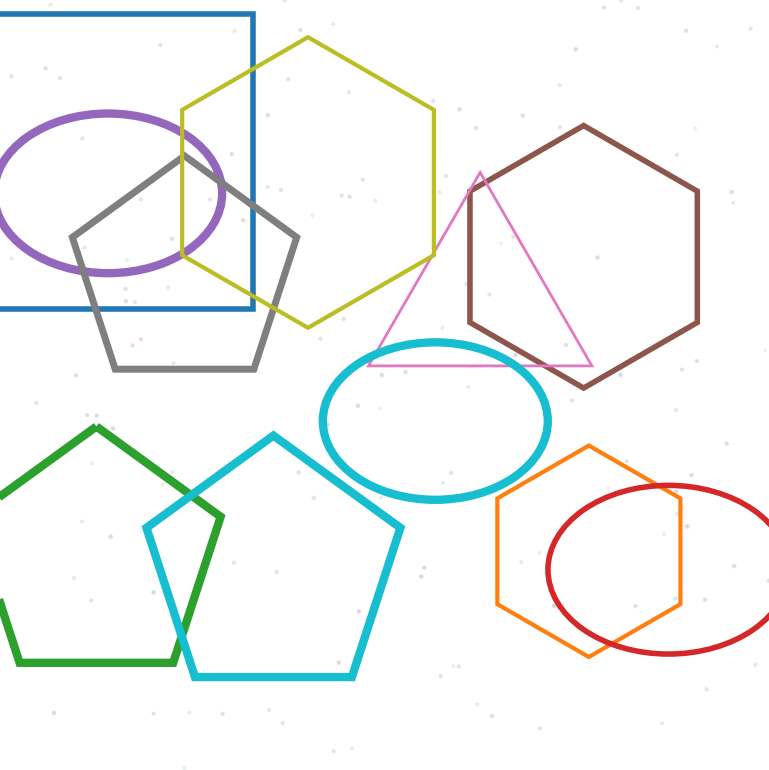[{"shape": "square", "thickness": 2, "radius": 0.96, "center": [0.137, 0.79]}, {"shape": "hexagon", "thickness": 1.5, "radius": 0.69, "center": [0.765, 0.284]}, {"shape": "pentagon", "thickness": 3, "radius": 0.85, "center": [0.125, 0.276]}, {"shape": "oval", "thickness": 2, "radius": 0.78, "center": [0.868, 0.26]}, {"shape": "oval", "thickness": 3, "radius": 0.74, "center": [0.14, 0.749]}, {"shape": "hexagon", "thickness": 2, "radius": 0.85, "center": [0.758, 0.666]}, {"shape": "triangle", "thickness": 1, "radius": 0.84, "center": [0.624, 0.609]}, {"shape": "pentagon", "thickness": 2.5, "radius": 0.77, "center": [0.24, 0.644]}, {"shape": "hexagon", "thickness": 1.5, "radius": 0.94, "center": [0.4, 0.763]}, {"shape": "oval", "thickness": 3, "radius": 0.73, "center": [0.565, 0.453]}, {"shape": "pentagon", "thickness": 3, "radius": 0.87, "center": [0.355, 0.261]}]